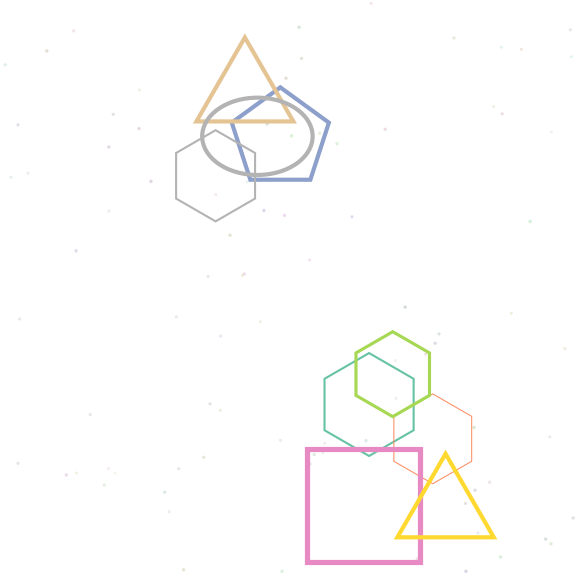[{"shape": "hexagon", "thickness": 1, "radius": 0.45, "center": [0.639, 0.299]}, {"shape": "hexagon", "thickness": 0.5, "radius": 0.39, "center": [0.749, 0.239]}, {"shape": "pentagon", "thickness": 2, "radius": 0.44, "center": [0.485, 0.759]}, {"shape": "square", "thickness": 2.5, "radius": 0.49, "center": [0.629, 0.123]}, {"shape": "hexagon", "thickness": 1.5, "radius": 0.37, "center": [0.68, 0.351]}, {"shape": "triangle", "thickness": 2, "radius": 0.48, "center": [0.772, 0.117]}, {"shape": "triangle", "thickness": 2, "radius": 0.48, "center": [0.424, 0.837]}, {"shape": "oval", "thickness": 2, "radius": 0.48, "center": [0.446, 0.763]}, {"shape": "hexagon", "thickness": 1, "radius": 0.39, "center": [0.373, 0.695]}]